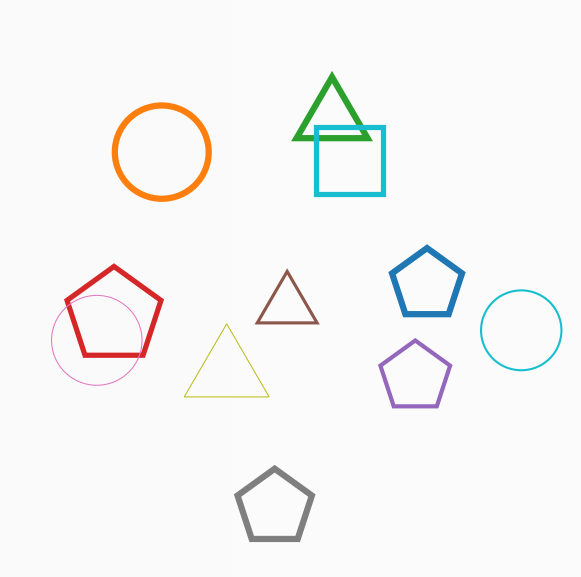[{"shape": "pentagon", "thickness": 3, "radius": 0.32, "center": [0.735, 0.506]}, {"shape": "circle", "thickness": 3, "radius": 0.4, "center": [0.278, 0.736]}, {"shape": "triangle", "thickness": 3, "radius": 0.35, "center": [0.571, 0.795]}, {"shape": "pentagon", "thickness": 2.5, "radius": 0.42, "center": [0.196, 0.453]}, {"shape": "pentagon", "thickness": 2, "radius": 0.32, "center": [0.714, 0.347]}, {"shape": "triangle", "thickness": 1.5, "radius": 0.3, "center": [0.494, 0.47]}, {"shape": "circle", "thickness": 0.5, "radius": 0.39, "center": [0.167, 0.41]}, {"shape": "pentagon", "thickness": 3, "radius": 0.34, "center": [0.473, 0.12]}, {"shape": "triangle", "thickness": 0.5, "radius": 0.42, "center": [0.39, 0.354]}, {"shape": "circle", "thickness": 1, "radius": 0.35, "center": [0.897, 0.427]}, {"shape": "square", "thickness": 2.5, "radius": 0.29, "center": [0.601, 0.721]}]